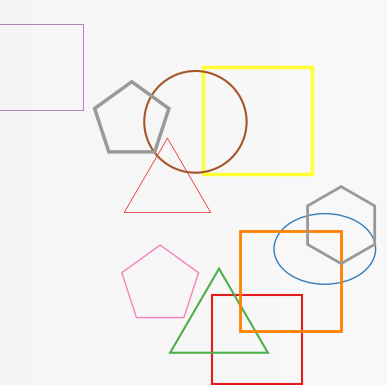[{"shape": "triangle", "thickness": 0.5, "radius": 0.64, "center": [0.432, 0.512]}, {"shape": "square", "thickness": 1.5, "radius": 0.58, "center": [0.663, 0.118]}, {"shape": "oval", "thickness": 1, "radius": 0.66, "center": [0.838, 0.353]}, {"shape": "triangle", "thickness": 1.5, "radius": 0.73, "center": [0.565, 0.157]}, {"shape": "square", "thickness": 0.5, "radius": 0.56, "center": [0.103, 0.826]}, {"shape": "square", "thickness": 2, "radius": 0.65, "center": [0.75, 0.271]}, {"shape": "square", "thickness": 2.5, "radius": 0.7, "center": [0.665, 0.687]}, {"shape": "circle", "thickness": 1.5, "radius": 0.66, "center": [0.504, 0.683]}, {"shape": "pentagon", "thickness": 1, "radius": 0.52, "center": [0.413, 0.259]}, {"shape": "hexagon", "thickness": 2, "radius": 0.5, "center": [0.88, 0.415]}, {"shape": "pentagon", "thickness": 2.5, "radius": 0.5, "center": [0.34, 0.687]}]